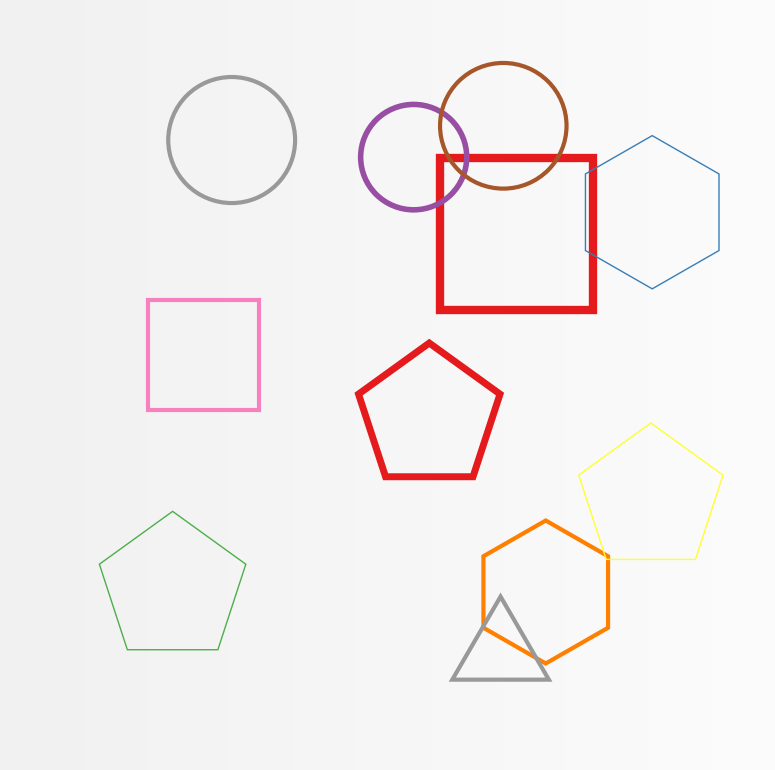[{"shape": "square", "thickness": 3, "radius": 0.49, "center": [0.666, 0.696]}, {"shape": "pentagon", "thickness": 2.5, "radius": 0.48, "center": [0.554, 0.459]}, {"shape": "hexagon", "thickness": 0.5, "radius": 0.5, "center": [0.842, 0.724]}, {"shape": "pentagon", "thickness": 0.5, "radius": 0.5, "center": [0.223, 0.237]}, {"shape": "circle", "thickness": 2, "radius": 0.34, "center": [0.534, 0.796]}, {"shape": "hexagon", "thickness": 1.5, "radius": 0.46, "center": [0.704, 0.231]}, {"shape": "pentagon", "thickness": 0.5, "radius": 0.49, "center": [0.84, 0.353]}, {"shape": "circle", "thickness": 1.5, "radius": 0.41, "center": [0.649, 0.837]}, {"shape": "square", "thickness": 1.5, "radius": 0.36, "center": [0.263, 0.539]}, {"shape": "circle", "thickness": 1.5, "radius": 0.41, "center": [0.299, 0.818]}, {"shape": "triangle", "thickness": 1.5, "radius": 0.36, "center": [0.646, 0.153]}]